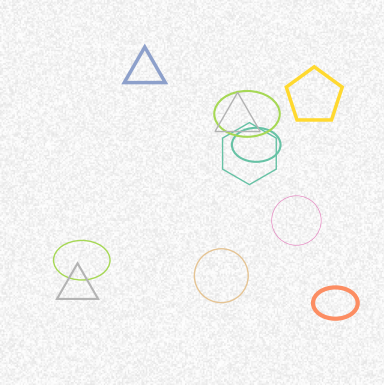[{"shape": "hexagon", "thickness": 1, "radius": 0.4, "center": [0.648, 0.601]}, {"shape": "oval", "thickness": 1.5, "radius": 0.32, "center": [0.665, 0.624]}, {"shape": "oval", "thickness": 3, "radius": 0.29, "center": [0.871, 0.213]}, {"shape": "triangle", "thickness": 2.5, "radius": 0.31, "center": [0.376, 0.816]}, {"shape": "circle", "thickness": 0.5, "radius": 0.32, "center": [0.77, 0.427]}, {"shape": "oval", "thickness": 1.5, "radius": 0.43, "center": [0.642, 0.704]}, {"shape": "oval", "thickness": 1, "radius": 0.37, "center": [0.212, 0.324]}, {"shape": "pentagon", "thickness": 2.5, "radius": 0.38, "center": [0.816, 0.75]}, {"shape": "circle", "thickness": 1, "radius": 0.35, "center": [0.575, 0.284]}, {"shape": "triangle", "thickness": 1.5, "radius": 0.31, "center": [0.201, 0.254]}, {"shape": "triangle", "thickness": 1, "radius": 0.34, "center": [0.617, 0.692]}]